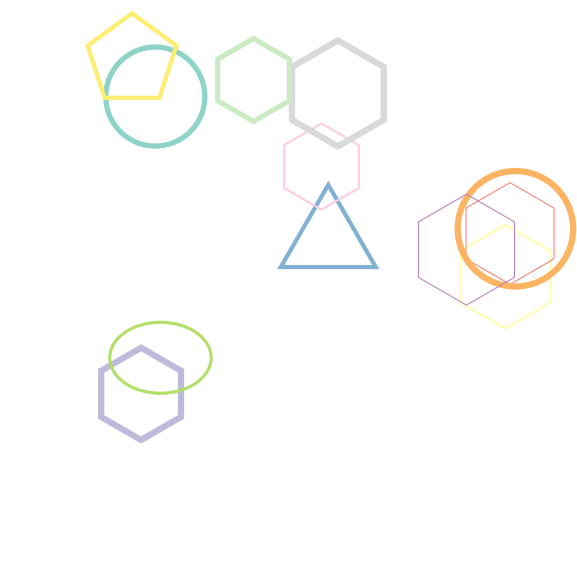[{"shape": "circle", "thickness": 2.5, "radius": 0.43, "center": [0.269, 0.832]}, {"shape": "hexagon", "thickness": 1, "radius": 0.45, "center": [0.875, 0.52]}, {"shape": "hexagon", "thickness": 3, "radius": 0.4, "center": [0.244, 0.317]}, {"shape": "hexagon", "thickness": 0.5, "radius": 0.44, "center": [0.883, 0.595]}, {"shape": "triangle", "thickness": 2, "radius": 0.47, "center": [0.568, 0.584]}, {"shape": "circle", "thickness": 3, "radius": 0.5, "center": [0.893, 0.603]}, {"shape": "oval", "thickness": 1.5, "radius": 0.44, "center": [0.278, 0.38]}, {"shape": "hexagon", "thickness": 1, "radius": 0.37, "center": [0.557, 0.711]}, {"shape": "hexagon", "thickness": 3, "radius": 0.46, "center": [0.585, 0.837]}, {"shape": "hexagon", "thickness": 0.5, "radius": 0.48, "center": [0.808, 0.567]}, {"shape": "hexagon", "thickness": 2.5, "radius": 0.36, "center": [0.439, 0.861]}, {"shape": "pentagon", "thickness": 2, "radius": 0.4, "center": [0.229, 0.895]}]